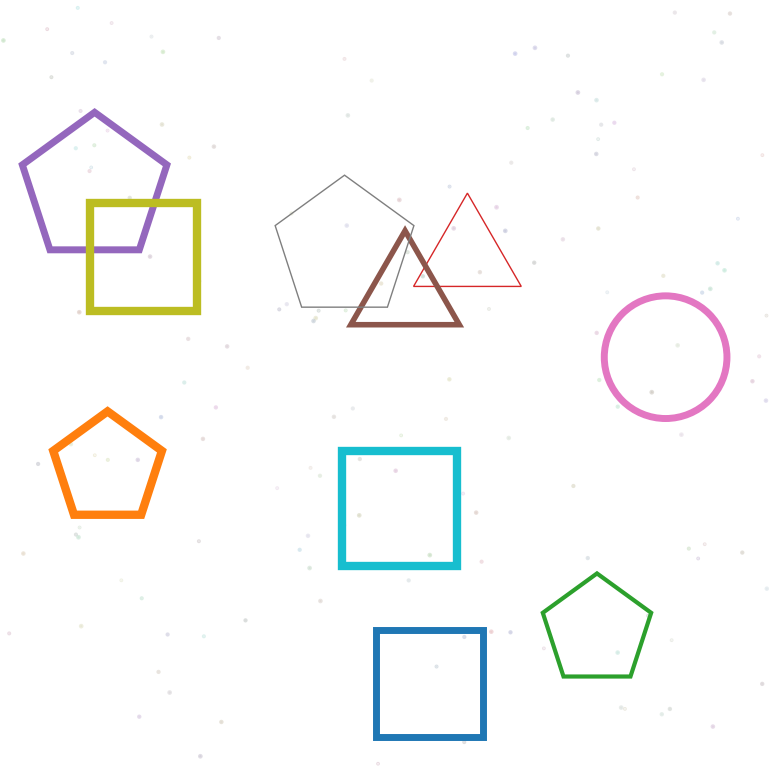[{"shape": "square", "thickness": 2.5, "radius": 0.35, "center": [0.557, 0.113]}, {"shape": "pentagon", "thickness": 3, "radius": 0.37, "center": [0.14, 0.392]}, {"shape": "pentagon", "thickness": 1.5, "radius": 0.37, "center": [0.775, 0.181]}, {"shape": "triangle", "thickness": 0.5, "radius": 0.4, "center": [0.607, 0.668]}, {"shape": "pentagon", "thickness": 2.5, "radius": 0.49, "center": [0.123, 0.755]}, {"shape": "triangle", "thickness": 2, "radius": 0.41, "center": [0.526, 0.619]}, {"shape": "circle", "thickness": 2.5, "radius": 0.4, "center": [0.864, 0.536]}, {"shape": "pentagon", "thickness": 0.5, "radius": 0.47, "center": [0.447, 0.678]}, {"shape": "square", "thickness": 3, "radius": 0.35, "center": [0.186, 0.666]}, {"shape": "square", "thickness": 3, "radius": 0.37, "center": [0.519, 0.34]}]